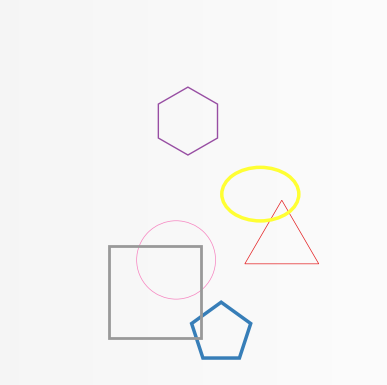[{"shape": "triangle", "thickness": 0.5, "radius": 0.55, "center": [0.727, 0.37]}, {"shape": "pentagon", "thickness": 2.5, "radius": 0.4, "center": [0.571, 0.135]}, {"shape": "hexagon", "thickness": 1, "radius": 0.44, "center": [0.485, 0.686]}, {"shape": "oval", "thickness": 2.5, "radius": 0.5, "center": [0.672, 0.496]}, {"shape": "circle", "thickness": 0.5, "radius": 0.51, "center": [0.454, 0.325]}, {"shape": "square", "thickness": 2, "radius": 0.6, "center": [0.4, 0.241]}]